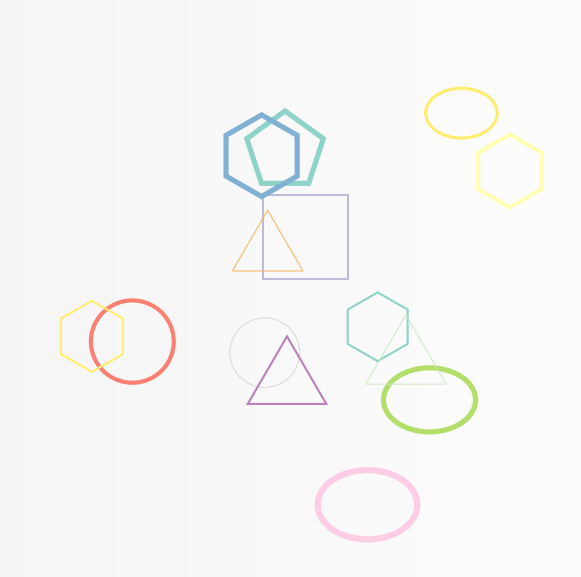[{"shape": "pentagon", "thickness": 2.5, "radius": 0.35, "center": [0.49, 0.738]}, {"shape": "hexagon", "thickness": 1, "radius": 0.3, "center": [0.65, 0.433]}, {"shape": "hexagon", "thickness": 2, "radius": 0.32, "center": [0.877, 0.703]}, {"shape": "square", "thickness": 1, "radius": 0.36, "center": [0.526, 0.589]}, {"shape": "circle", "thickness": 2, "radius": 0.36, "center": [0.228, 0.408]}, {"shape": "hexagon", "thickness": 2.5, "radius": 0.35, "center": [0.45, 0.729]}, {"shape": "triangle", "thickness": 0.5, "radius": 0.35, "center": [0.46, 0.565]}, {"shape": "oval", "thickness": 2.5, "radius": 0.4, "center": [0.739, 0.307]}, {"shape": "oval", "thickness": 3, "radius": 0.43, "center": [0.632, 0.125]}, {"shape": "circle", "thickness": 0.5, "radius": 0.3, "center": [0.456, 0.389]}, {"shape": "triangle", "thickness": 1, "radius": 0.39, "center": [0.494, 0.339]}, {"shape": "triangle", "thickness": 0.5, "radius": 0.4, "center": [0.698, 0.374]}, {"shape": "hexagon", "thickness": 1, "radius": 0.31, "center": [0.158, 0.417]}, {"shape": "oval", "thickness": 1.5, "radius": 0.31, "center": [0.794, 0.803]}]